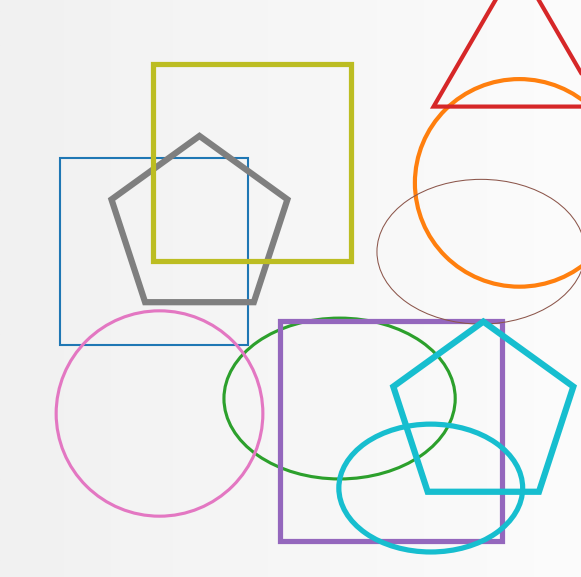[{"shape": "square", "thickness": 1, "radius": 0.81, "center": [0.265, 0.564]}, {"shape": "circle", "thickness": 2, "radius": 0.9, "center": [0.894, 0.682]}, {"shape": "oval", "thickness": 1.5, "radius": 0.99, "center": [0.584, 0.309]}, {"shape": "triangle", "thickness": 2, "radius": 0.83, "center": [0.89, 0.898]}, {"shape": "square", "thickness": 2.5, "radius": 0.95, "center": [0.673, 0.253]}, {"shape": "oval", "thickness": 0.5, "radius": 0.9, "center": [0.828, 0.563]}, {"shape": "circle", "thickness": 1.5, "radius": 0.89, "center": [0.274, 0.283]}, {"shape": "pentagon", "thickness": 3, "radius": 0.8, "center": [0.343, 0.605]}, {"shape": "square", "thickness": 2.5, "radius": 0.85, "center": [0.434, 0.717]}, {"shape": "pentagon", "thickness": 3, "radius": 0.81, "center": [0.832, 0.279]}, {"shape": "oval", "thickness": 2.5, "radius": 0.79, "center": [0.741, 0.154]}]